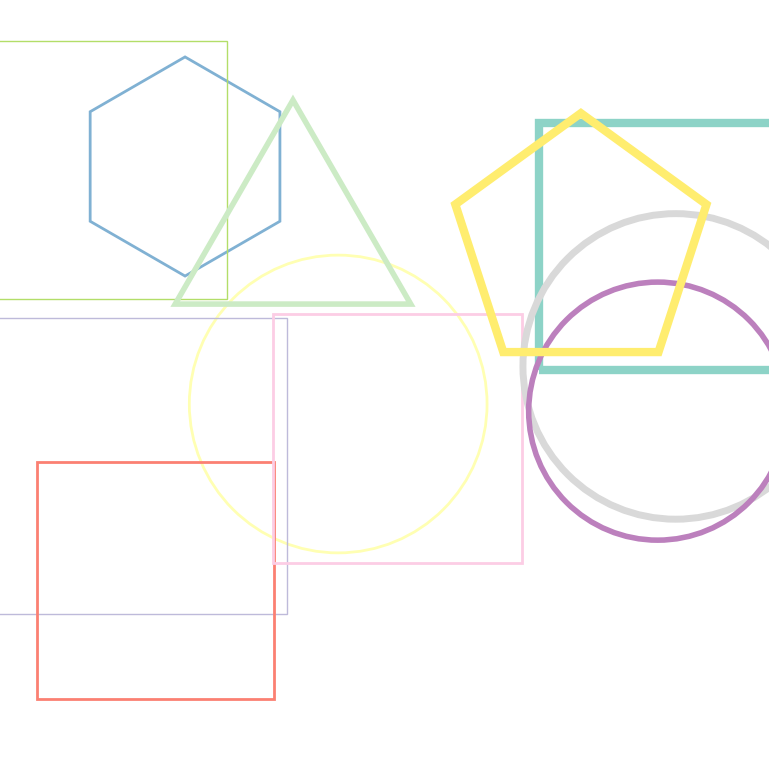[{"shape": "square", "thickness": 3, "radius": 0.8, "center": [0.86, 0.679]}, {"shape": "circle", "thickness": 1, "radius": 0.97, "center": [0.439, 0.475]}, {"shape": "square", "thickness": 0.5, "radius": 0.96, "center": [0.181, 0.395]}, {"shape": "square", "thickness": 1, "radius": 0.77, "center": [0.202, 0.246]}, {"shape": "hexagon", "thickness": 1, "radius": 0.71, "center": [0.24, 0.784]}, {"shape": "square", "thickness": 0.5, "radius": 0.84, "center": [0.127, 0.779]}, {"shape": "square", "thickness": 1, "radius": 0.81, "center": [0.516, 0.431]}, {"shape": "circle", "thickness": 2.5, "radius": 0.99, "center": [0.878, 0.524]}, {"shape": "circle", "thickness": 2, "radius": 0.84, "center": [0.854, 0.466]}, {"shape": "triangle", "thickness": 2, "radius": 0.88, "center": [0.38, 0.693]}, {"shape": "pentagon", "thickness": 3, "radius": 0.86, "center": [0.754, 0.682]}]